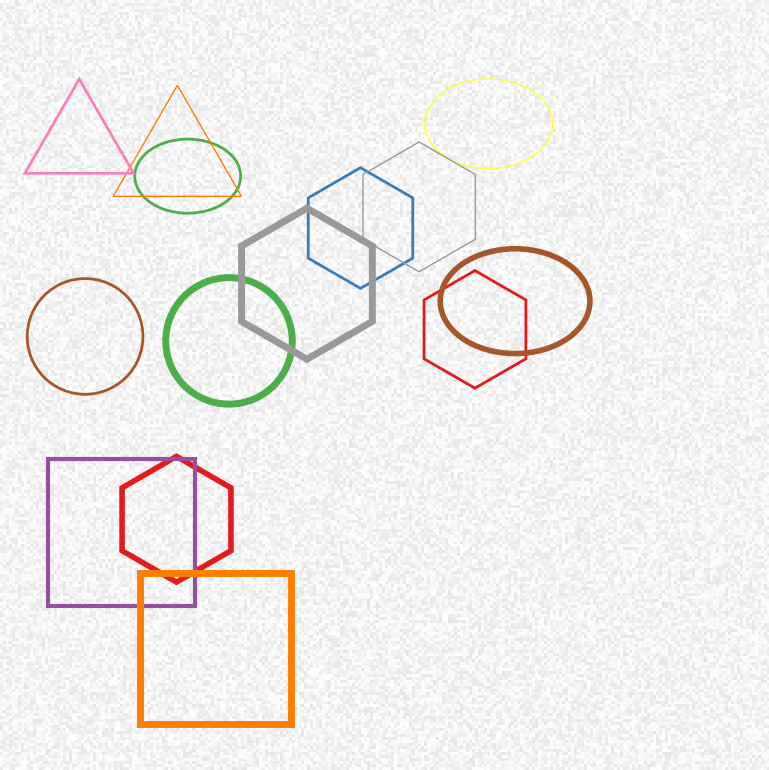[{"shape": "hexagon", "thickness": 1, "radius": 0.38, "center": [0.617, 0.572]}, {"shape": "hexagon", "thickness": 2, "radius": 0.41, "center": [0.229, 0.326]}, {"shape": "hexagon", "thickness": 1, "radius": 0.39, "center": [0.468, 0.704]}, {"shape": "oval", "thickness": 1, "radius": 0.34, "center": [0.244, 0.771]}, {"shape": "circle", "thickness": 2.5, "radius": 0.41, "center": [0.297, 0.557]}, {"shape": "square", "thickness": 1.5, "radius": 0.48, "center": [0.158, 0.308]}, {"shape": "square", "thickness": 2.5, "radius": 0.49, "center": [0.28, 0.158]}, {"shape": "triangle", "thickness": 0.5, "radius": 0.48, "center": [0.23, 0.793]}, {"shape": "oval", "thickness": 0.5, "radius": 0.42, "center": [0.635, 0.839]}, {"shape": "circle", "thickness": 1, "radius": 0.38, "center": [0.11, 0.563]}, {"shape": "oval", "thickness": 2, "radius": 0.49, "center": [0.669, 0.609]}, {"shape": "triangle", "thickness": 1, "radius": 0.41, "center": [0.103, 0.816]}, {"shape": "hexagon", "thickness": 2.5, "radius": 0.49, "center": [0.399, 0.632]}, {"shape": "hexagon", "thickness": 0.5, "radius": 0.42, "center": [0.544, 0.731]}]